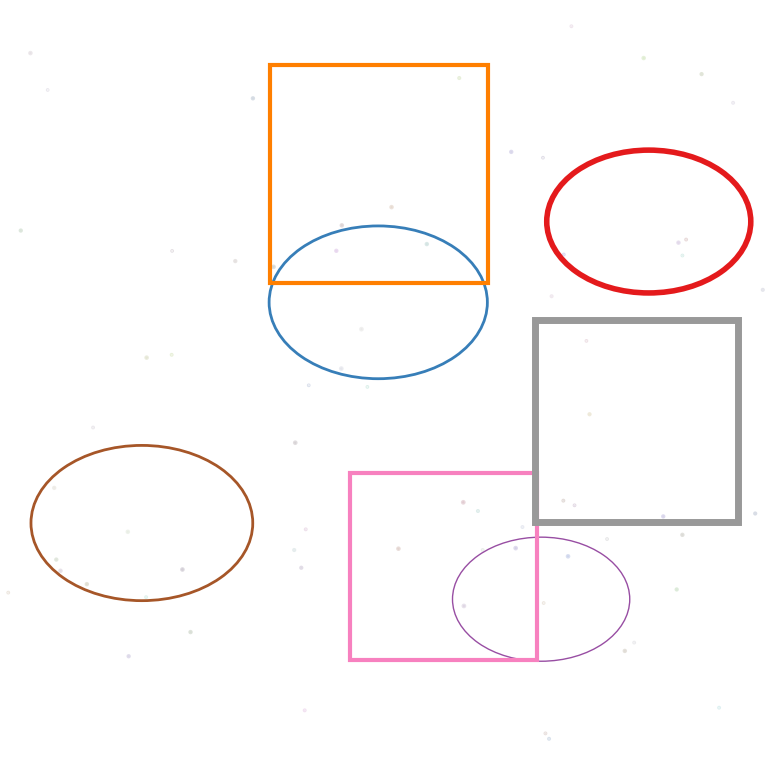[{"shape": "oval", "thickness": 2, "radius": 0.66, "center": [0.843, 0.712]}, {"shape": "oval", "thickness": 1, "radius": 0.71, "center": [0.491, 0.607]}, {"shape": "oval", "thickness": 0.5, "radius": 0.58, "center": [0.703, 0.222]}, {"shape": "square", "thickness": 1.5, "radius": 0.71, "center": [0.493, 0.774]}, {"shape": "oval", "thickness": 1, "radius": 0.72, "center": [0.184, 0.321]}, {"shape": "square", "thickness": 1.5, "radius": 0.61, "center": [0.576, 0.264]}, {"shape": "square", "thickness": 2.5, "radius": 0.66, "center": [0.827, 0.453]}]